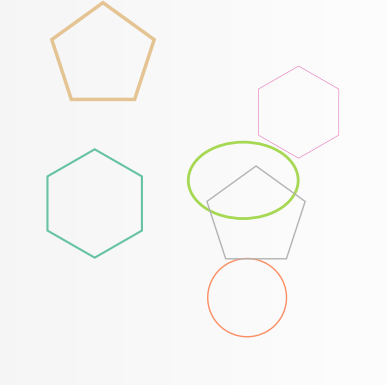[{"shape": "hexagon", "thickness": 1.5, "radius": 0.7, "center": [0.244, 0.471]}, {"shape": "circle", "thickness": 1, "radius": 0.51, "center": [0.638, 0.227]}, {"shape": "hexagon", "thickness": 0.5, "radius": 0.6, "center": [0.771, 0.709]}, {"shape": "oval", "thickness": 2, "radius": 0.71, "center": [0.628, 0.532]}, {"shape": "pentagon", "thickness": 2.5, "radius": 0.69, "center": [0.266, 0.854]}, {"shape": "pentagon", "thickness": 1, "radius": 0.67, "center": [0.661, 0.436]}]